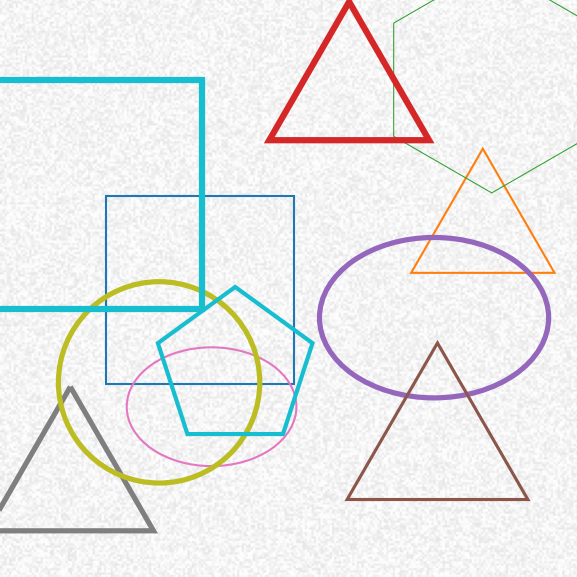[{"shape": "square", "thickness": 1, "radius": 0.81, "center": [0.346, 0.497]}, {"shape": "triangle", "thickness": 1, "radius": 0.72, "center": [0.836, 0.598]}, {"shape": "hexagon", "thickness": 0.5, "radius": 0.98, "center": [0.851, 0.861]}, {"shape": "triangle", "thickness": 3, "radius": 0.8, "center": [0.605, 0.836]}, {"shape": "oval", "thickness": 2.5, "radius": 0.99, "center": [0.752, 0.449]}, {"shape": "triangle", "thickness": 1.5, "radius": 0.9, "center": [0.758, 0.225]}, {"shape": "oval", "thickness": 1, "radius": 0.73, "center": [0.366, 0.295]}, {"shape": "triangle", "thickness": 2.5, "radius": 0.83, "center": [0.122, 0.163]}, {"shape": "circle", "thickness": 2.5, "radius": 0.87, "center": [0.275, 0.337]}, {"shape": "pentagon", "thickness": 2, "radius": 0.7, "center": [0.407, 0.361]}, {"shape": "square", "thickness": 3, "radius": 0.99, "center": [0.151, 0.662]}]